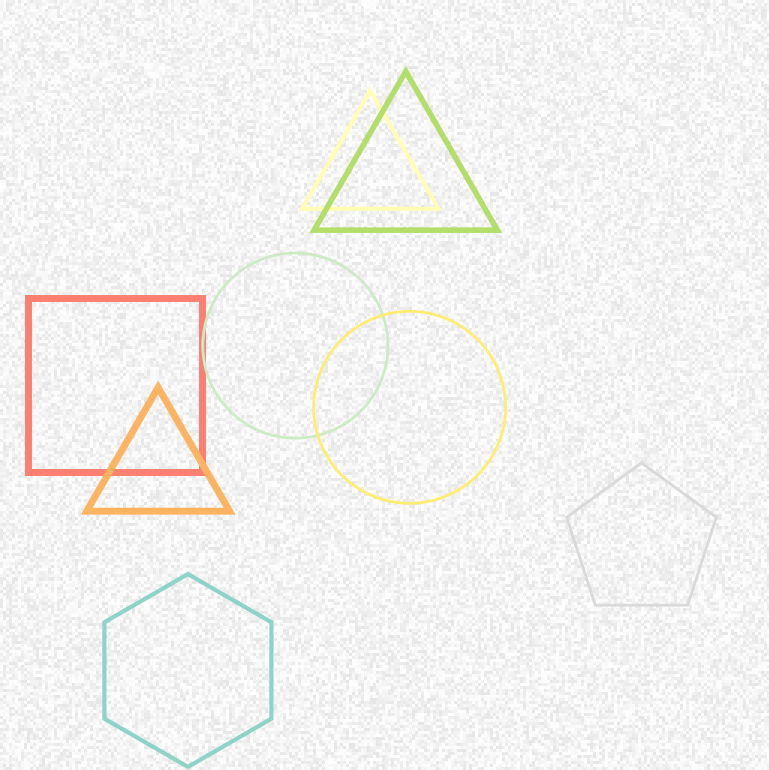[{"shape": "hexagon", "thickness": 1.5, "radius": 0.63, "center": [0.244, 0.129]}, {"shape": "triangle", "thickness": 1.5, "radius": 0.51, "center": [0.481, 0.78]}, {"shape": "square", "thickness": 2.5, "radius": 0.56, "center": [0.149, 0.5]}, {"shape": "triangle", "thickness": 2.5, "radius": 0.54, "center": [0.205, 0.39]}, {"shape": "triangle", "thickness": 2, "radius": 0.69, "center": [0.527, 0.77]}, {"shape": "pentagon", "thickness": 1, "radius": 0.51, "center": [0.833, 0.297]}, {"shape": "circle", "thickness": 1, "radius": 0.6, "center": [0.384, 0.551]}, {"shape": "circle", "thickness": 1, "radius": 0.62, "center": [0.532, 0.471]}]